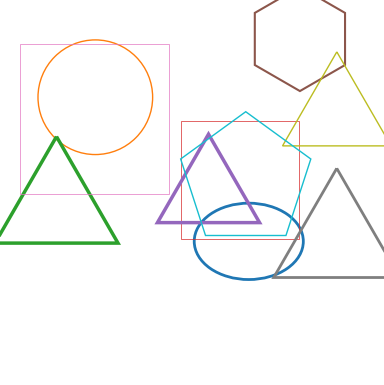[{"shape": "oval", "thickness": 2, "radius": 0.71, "center": [0.646, 0.373]}, {"shape": "circle", "thickness": 1, "radius": 0.74, "center": [0.248, 0.747]}, {"shape": "triangle", "thickness": 2.5, "radius": 0.92, "center": [0.147, 0.461]}, {"shape": "square", "thickness": 0.5, "radius": 0.77, "center": [0.623, 0.532]}, {"shape": "triangle", "thickness": 2.5, "radius": 0.77, "center": [0.542, 0.498]}, {"shape": "hexagon", "thickness": 1.5, "radius": 0.68, "center": [0.779, 0.899]}, {"shape": "square", "thickness": 0.5, "radius": 0.97, "center": [0.246, 0.692]}, {"shape": "triangle", "thickness": 2, "radius": 0.95, "center": [0.875, 0.374]}, {"shape": "triangle", "thickness": 1, "radius": 0.81, "center": [0.875, 0.702]}, {"shape": "pentagon", "thickness": 1, "radius": 0.89, "center": [0.638, 0.532]}]